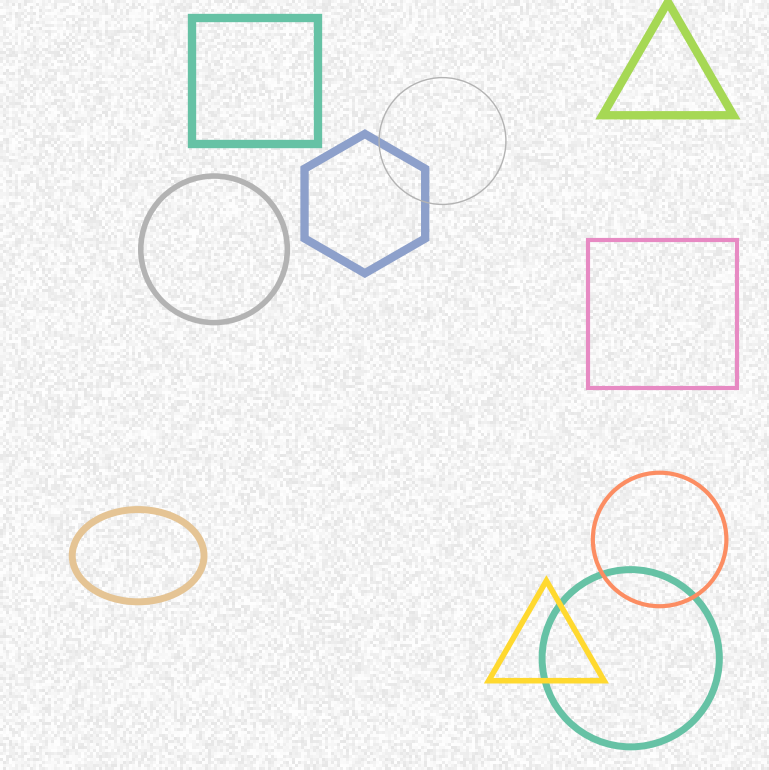[{"shape": "circle", "thickness": 2.5, "radius": 0.58, "center": [0.819, 0.145]}, {"shape": "square", "thickness": 3, "radius": 0.41, "center": [0.331, 0.895]}, {"shape": "circle", "thickness": 1.5, "radius": 0.43, "center": [0.857, 0.299]}, {"shape": "hexagon", "thickness": 3, "radius": 0.45, "center": [0.474, 0.736]}, {"shape": "square", "thickness": 1.5, "radius": 0.48, "center": [0.86, 0.592]}, {"shape": "triangle", "thickness": 3, "radius": 0.49, "center": [0.867, 0.899]}, {"shape": "triangle", "thickness": 2, "radius": 0.43, "center": [0.71, 0.159]}, {"shape": "oval", "thickness": 2.5, "radius": 0.43, "center": [0.179, 0.278]}, {"shape": "circle", "thickness": 2, "radius": 0.48, "center": [0.278, 0.676]}, {"shape": "circle", "thickness": 0.5, "radius": 0.41, "center": [0.575, 0.817]}]